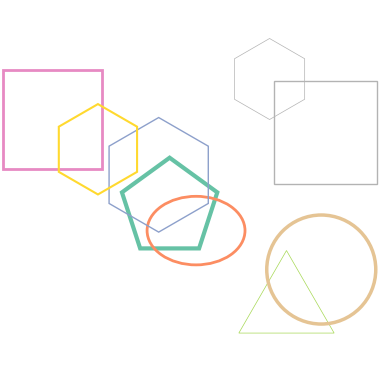[{"shape": "pentagon", "thickness": 3, "radius": 0.65, "center": [0.441, 0.46]}, {"shape": "oval", "thickness": 2, "radius": 0.64, "center": [0.509, 0.401]}, {"shape": "hexagon", "thickness": 1, "radius": 0.74, "center": [0.412, 0.546]}, {"shape": "square", "thickness": 2, "radius": 0.64, "center": [0.137, 0.689]}, {"shape": "triangle", "thickness": 0.5, "radius": 0.71, "center": [0.744, 0.206]}, {"shape": "hexagon", "thickness": 1.5, "radius": 0.59, "center": [0.254, 0.612]}, {"shape": "circle", "thickness": 2.5, "radius": 0.71, "center": [0.834, 0.3]}, {"shape": "square", "thickness": 1, "radius": 0.67, "center": [0.846, 0.656]}, {"shape": "hexagon", "thickness": 0.5, "radius": 0.53, "center": [0.7, 0.795]}]